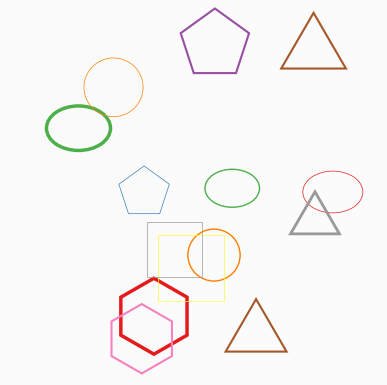[{"shape": "oval", "thickness": 0.5, "radius": 0.39, "center": [0.859, 0.501]}, {"shape": "hexagon", "thickness": 2.5, "radius": 0.49, "center": [0.397, 0.179]}, {"shape": "pentagon", "thickness": 0.5, "radius": 0.34, "center": [0.372, 0.5]}, {"shape": "oval", "thickness": 1, "radius": 0.35, "center": [0.599, 0.511]}, {"shape": "oval", "thickness": 2.5, "radius": 0.41, "center": [0.203, 0.667]}, {"shape": "pentagon", "thickness": 1.5, "radius": 0.46, "center": [0.555, 0.885]}, {"shape": "circle", "thickness": 1, "radius": 0.34, "center": [0.552, 0.338]}, {"shape": "circle", "thickness": 0.5, "radius": 0.38, "center": [0.293, 0.773]}, {"shape": "square", "thickness": 0.5, "radius": 0.43, "center": [0.494, 0.304]}, {"shape": "triangle", "thickness": 1.5, "radius": 0.45, "center": [0.661, 0.132]}, {"shape": "triangle", "thickness": 1.5, "radius": 0.48, "center": [0.809, 0.87]}, {"shape": "hexagon", "thickness": 1.5, "radius": 0.45, "center": [0.366, 0.12]}, {"shape": "square", "thickness": 0.5, "radius": 0.35, "center": [0.45, 0.351]}, {"shape": "triangle", "thickness": 2, "radius": 0.36, "center": [0.813, 0.429]}]